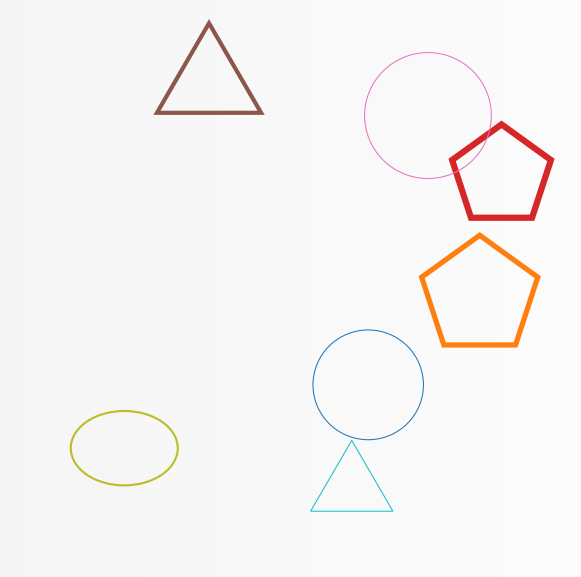[{"shape": "circle", "thickness": 0.5, "radius": 0.48, "center": [0.633, 0.333]}, {"shape": "pentagon", "thickness": 2.5, "radius": 0.53, "center": [0.825, 0.487]}, {"shape": "pentagon", "thickness": 3, "radius": 0.45, "center": [0.863, 0.694]}, {"shape": "triangle", "thickness": 2, "radius": 0.52, "center": [0.36, 0.856]}, {"shape": "circle", "thickness": 0.5, "radius": 0.55, "center": [0.736, 0.799]}, {"shape": "oval", "thickness": 1, "radius": 0.46, "center": [0.214, 0.223]}, {"shape": "triangle", "thickness": 0.5, "radius": 0.41, "center": [0.605, 0.155]}]